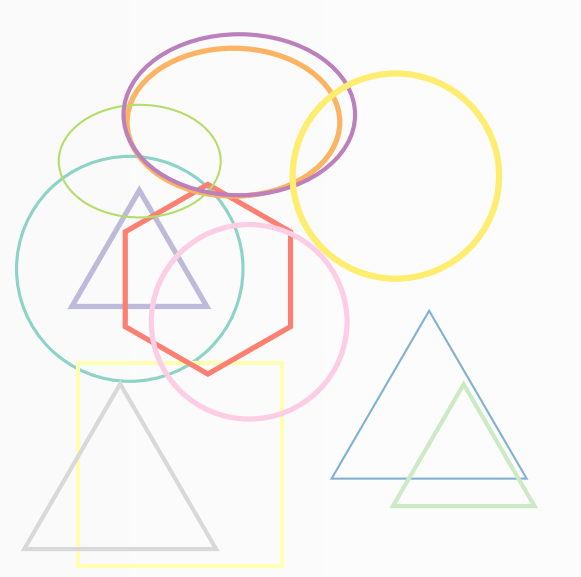[{"shape": "circle", "thickness": 1.5, "radius": 0.97, "center": [0.223, 0.534]}, {"shape": "square", "thickness": 2, "radius": 0.88, "center": [0.31, 0.195]}, {"shape": "triangle", "thickness": 2.5, "radius": 0.67, "center": [0.24, 0.535]}, {"shape": "hexagon", "thickness": 2.5, "radius": 0.82, "center": [0.358, 0.516]}, {"shape": "triangle", "thickness": 1, "radius": 0.97, "center": [0.738, 0.267]}, {"shape": "oval", "thickness": 2.5, "radius": 0.91, "center": [0.402, 0.788]}, {"shape": "oval", "thickness": 1, "radius": 0.7, "center": [0.24, 0.72]}, {"shape": "circle", "thickness": 2.5, "radius": 0.84, "center": [0.429, 0.442]}, {"shape": "triangle", "thickness": 2, "radius": 0.95, "center": [0.207, 0.144]}, {"shape": "oval", "thickness": 2, "radius": 1.0, "center": [0.412, 0.8]}, {"shape": "triangle", "thickness": 2, "radius": 0.7, "center": [0.798, 0.193]}, {"shape": "circle", "thickness": 3, "radius": 0.89, "center": [0.681, 0.694]}]